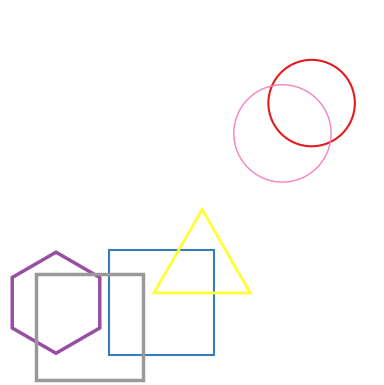[{"shape": "circle", "thickness": 1.5, "radius": 0.56, "center": [0.809, 0.732]}, {"shape": "square", "thickness": 1.5, "radius": 0.68, "center": [0.42, 0.214]}, {"shape": "hexagon", "thickness": 2.5, "radius": 0.66, "center": [0.145, 0.214]}, {"shape": "triangle", "thickness": 2, "radius": 0.72, "center": [0.525, 0.311]}, {"shape": "circle", "thickness": 1, "radius": 0.63, "center": [0.734, 0.653]}, {"shape": "square", "thickness": 2.5, "radius": 0.69, "center": [0.233, 0.151]}]